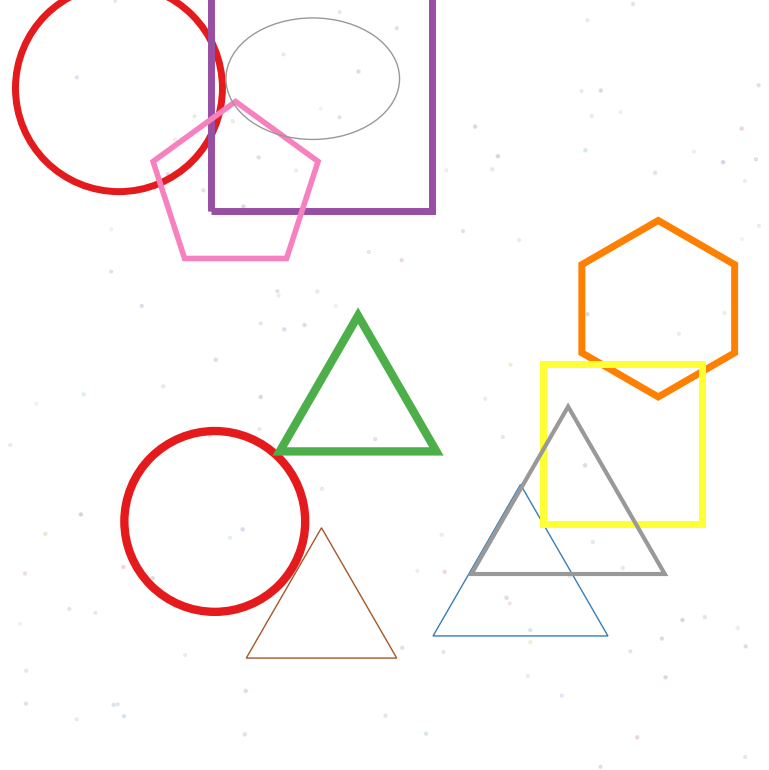[{"shape": "circle", "thickness": 3, "radius": 0.59, "center": [0.279, 0.323]}, {"shape": "circle", "thickness": 2.5, "radius": 0.67, "center": [0.154, 0.886]}, {"shape": "triangle", "thickness": 0.5, "radius": 0.66, "center": [0.676, 0.24]}, {"shape": "triangle", "thickness": 3, "radius": 0.59, "center": [0.465, 0.473]}, {"shape": "square", "thickness": 2.5, "radius": 0.72, "center": [0.418, 0.87]}, {"shape": "hexagon", "thickness": 2.5, "radius": 0.57, "center": [0.855, 0.599]}, {"shape": "square", "thickness": 2.5, "radius": 0.52, "center": [0.808, 0.423]}, {"shape": "triangle", "thickness": 0.5, "radius": 0.56, "center": [0.418, 0.202]}, {"shape": "pentagon", "thickness": 2, "radius": 0.56, "center": [0.306, 0.755]}, {"shape": "triangle", "thickness": 1.5, "radius": 0.72, "center": [0.738, 0.327]}, {"shape": "oval", "thickness": 0.5, "radius": 0.56, "center": [0.406, 0.898]}]